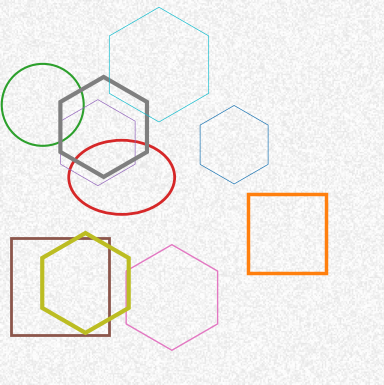[{"shape": "hexagon", "thickness": 0.5, "radius": 0.51, "center": [0.608, 0.624]}, {"shape": "square", "thickness": 2.5, "radius": 0.51, "center": [0.746, 0.394]}, {"shape": "circle", "thickness": 1.5, "radius": 0.53, "center": [0.111, 0.728]}, {"shape": "oval", "thickness": 2, "radius": 0.69, "center": [0.316, 0.539]}, {"shape": "hexagon", "thickness": 0.5, "radius": 0.56, "center": [0.254, 0.629]}, {"shape": "square", "thickness": 2, "radius": 0.63, "center": [0.156, 0.255]}, {"shape": "hexagon", "thickness": 1, "radius": 0.69, "center": [0.446, 0.227]}, {"shape": "hexagon", "thickness": 3, "radius": 0.65, "center": [0.269, 0.67]}, {"shape": "hexagon", "thickness": 3, "radius": 0.65, "center": [0.222, 0.265]}, {"shape": "hexagon", "thickness": 0.5, "radius": 0.75, "center": [0.413, 0.832]}]